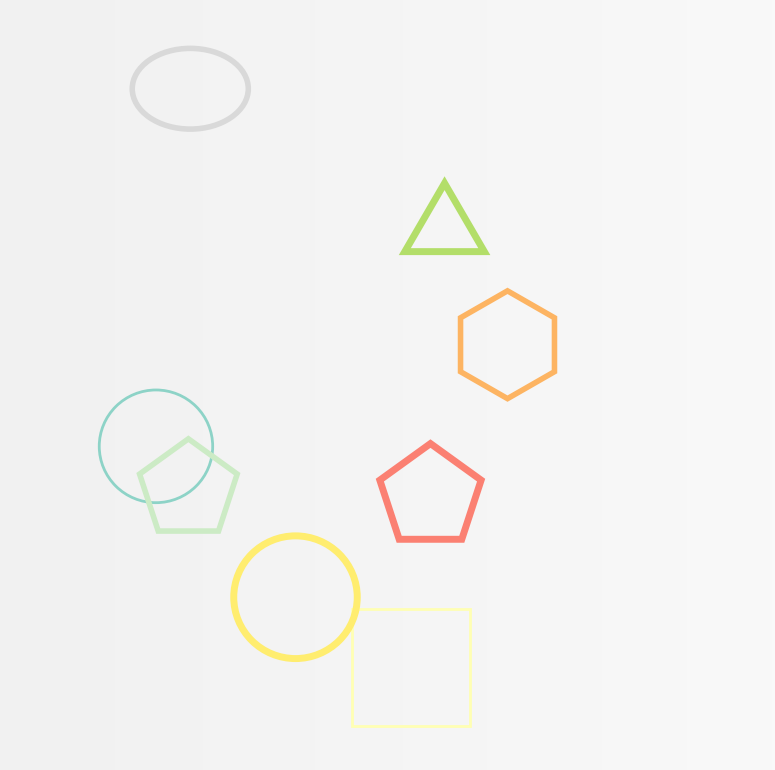[{"shape": "circle", "thickness": 1, "radius": 0.37, "center": [0.201, 0.42]}, {"shape": "square", "thickness": 1, "radius": 0.38, "center": [0.53, 0.133]}, {"shape": "pentagon", "thickness": 2.5, "radius": 0.34, "center": [0.555, 0.355]}, {"shape": "hexagon", "thickness": 2, "radius": 0.35, "center": [0.655, 0.552]}, {"shape": "triangle", "thickness": 2.5, "radius": 0.3, "center": [0.574, 0.703]}, {"shape": "oval", "thickness": 2, "radius": 0.37, "center": [0.246, 0.885]}, {"shape": "pentagon", "thickness": 2, "radius": 0.33, "center": [0.243, 0.364]}, {"shape": "circle", "thickness": 2.5, "radius": 0.4, "center": [0.381, 0.224]}]